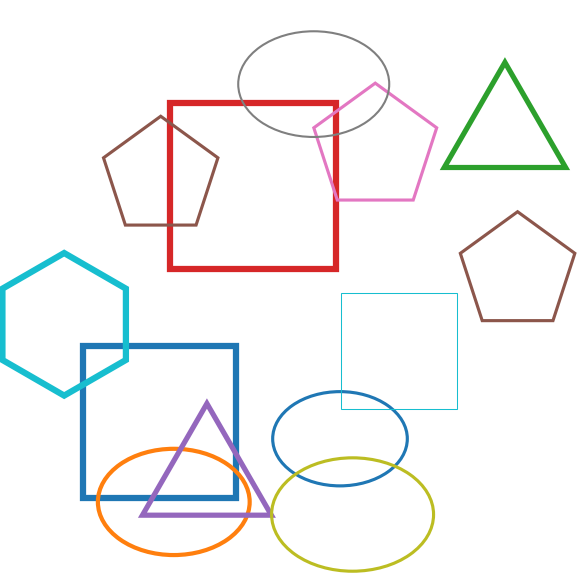[{"shape": "square", "thickness": 3, "radius": 0.66, "center": [0.276, 0.269]}, {"shape": "oval", "thickness": 1.5, "radius": 0.58, "center": [0.589, 0.239]}, {"shape": "oval", "thickness": 2, "radius": 0.66, "center": [0.301, 0.13]}, {"shape": "triangle", "thickness": 2.5, "radius": 0.61, "center": [0.874, 0.77]}, {"shape": "square", "thickness": 3, "radius": 0.72, "center": [0.438, 0.676]}, {"shape": "triangle", "thickness": 2.5, "radius": 0.64, "center": [0.358, 0.171]}, {"shape": "pentagon", "thickness": 1.5, "radius": 0.52, "center": [0.278, 0.694]}, {"shape": "pentagon", "thickness": 1.5, "radius": 0.52, "center": [0.896, 0.528]}, {"shape": "pentagon", "thickness": 1.5, "radius": 0.56, "center": [0.65, 0.743]}, {"shape": "oval", "thickness": 1, "radius": 0.65, "center": [0.543, 0.853]}, {"shape": "oval", "thickness": 1.5, "radius": 0.7, "center": [0.611, 0.108]}, {"shape": "square", "thickness": 0.5, "radius": 0.5, "center": [0.69, 0.391]}, {"shape": "hexagon", "thickness": 3, "radius": 0.62, "center": [0.111, 0.438]}]